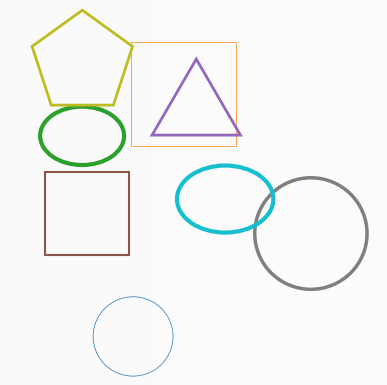[{"shape": "circle", "thickness": 0.5, "radius": 0.52, "center": [0.343, 0.126]}, {"shape": "square", "thickness": 0.5, "radius": 0.68, "center": [0.473, 0.756]}, {"shape": "oval", "thickness": 3, "radius": 0.54, "center": [0.212, 0.647]}, {"shape": "triangle", "thickness": 2, "radius": 0.66, "center": [0.506, 0.715]}, {"shape": "square", "thickness": 1.5, "radius": 0.54, "center": [0.223, 0.445]}, {"shape": "circle", "thickness": 2.5, "radius": 0.72, "center": [0.802, 0.393]}, {"shape": "pentagon", "thickness": 2, "radius": 0.68, "center": [0.212, 0.837]}, {"shape": "oval", "thickness": 3, "radius": 0.62, "center": [0.581, 0.483]}]